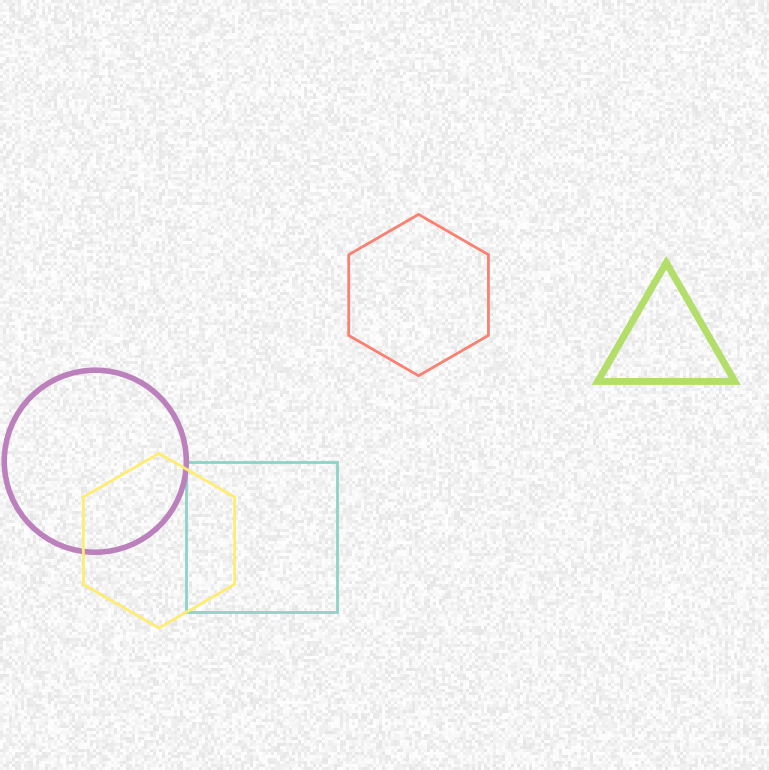[{"shape": "square", "thickness": 1, "radius": 0.49, "center": [0.339, 0.302]}, {"shape": "hexagon", "thickness": 1, "radius": 0.52, "center": [0.544, 0.617]}, {"shape": "triangle", "thickness": 2.5, "radius": 0.51, "center": [0.865, 0.556]}, {"shape": "circle", "thickness": 2, "radius": 0.59, "center": [0.124, 0.401]}, {"shape": "hexagon", "thickness": 1, "radius": 0.57, "center": [0.206, 0.298]}]